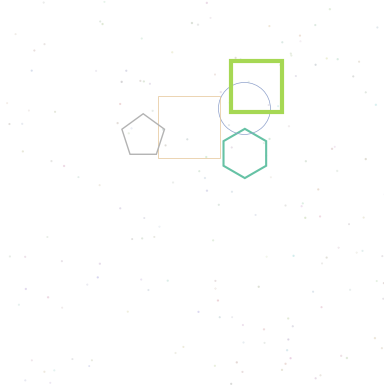[{"shape": "hexagon", "thickness": 1.5, "radius": 0.32, "center": [0.636, 0.601]}, {"shape": "circle", "thickness": 0.5, "radius": 0.34, "center": [0.635, 0.718]}, {"shape": "square", "thickness": 3, "radius": 0.33, "center": [0.667, 0.776]}, {"shape": "square", "thickness": 0.5, "radius": 0.4, "center": [0.491, 0.671]}, {"shape": "pentagon", "thickness": 1, "radius": 0.29, "center": [0.372, 0.646]}]